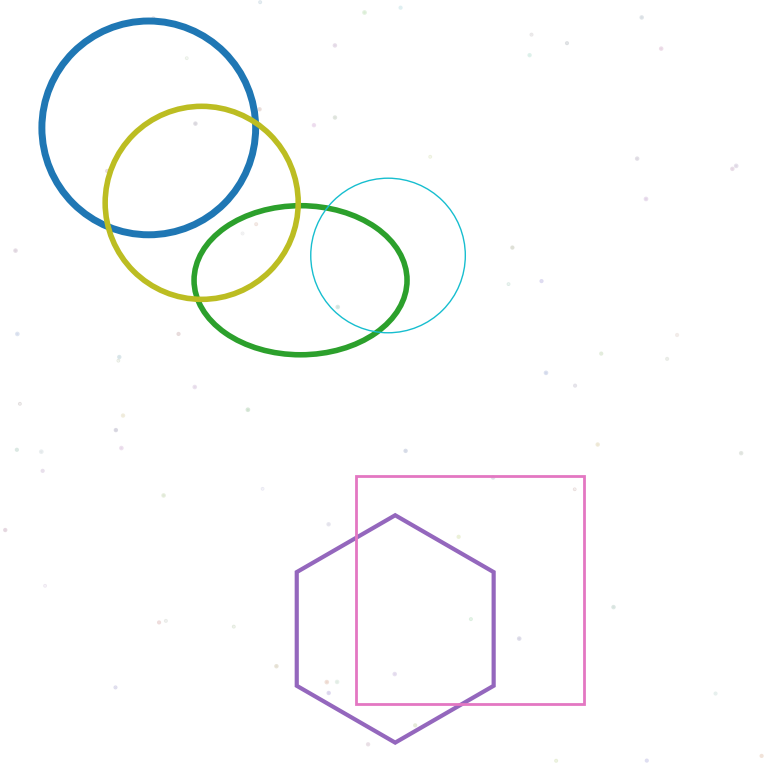[{"shape": "circle", "thickness": 2.5, "radius": 0.69, "center": [0.193, 0.834]}, {"shape": "oval", "thickness": 2, "radius": 0.69, "center": [0.39, 0.636]}, {"shape": "hexagon", "thickness": 1.5, "radius": 0.74, "center": [0.513, 0.183]}, {"shape": "square", "thickness": 1, "radius": 0.74, "center": [0.61, 0.234]}, {"shape": "circle", "thickness": 2, "radius": 0.63, "center": [0.262, 0.737]}, {"shape": "circle", "thickness": 0.5, "radius": 0.5, "center": [0.504, 0.668]}]